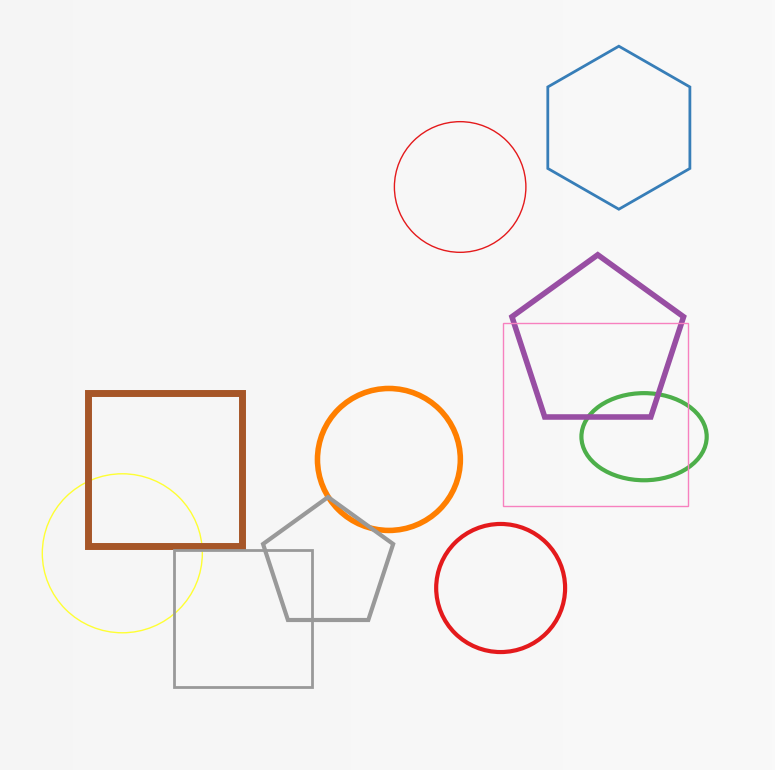[{"shape": "circle", "thickness": 1.5, "radius": 0.42, "center": [0.646, 0.236]}, {"shape": "circle", "thickness": 0.5, "radius": 0.42, "center": [0.594, 0.757]}, {"shape": "hexagon", "thickness": 1, "radius": 0.53, "center": [0.799, 0.834]}, {"shape": "oval", "thickness": 1.5, "radius": 0.4, "center": [0.831, 0.433]}, {"shape": "pentagon", "thickness": 2, "radius": 0.58, "center": [0.771, 0.553]}, {"shape": "circle", "thickness": 2, "radius": 0.46, "center": [0.502, 0.403]}, {"shape": "circle", "thickness": 0.5, "radius": 0.52, "center": [0.158, 0.281]}, {"shape": "square", "thickness": 2.5, "radius": 0.5, "center": [0.213, 0.39]}, {"shape": "square", "thickness": 0.5, "radius": 0.59, "center": [0.768, 0.461]}, {"shape": "pentagon", "thickness": 1.5, "radius": 0.44, "center": [0.423, 0.266]}, {"shape": "square", "thickness": 1, "radius": 0.44, "center": [0.314, 0.197]}]